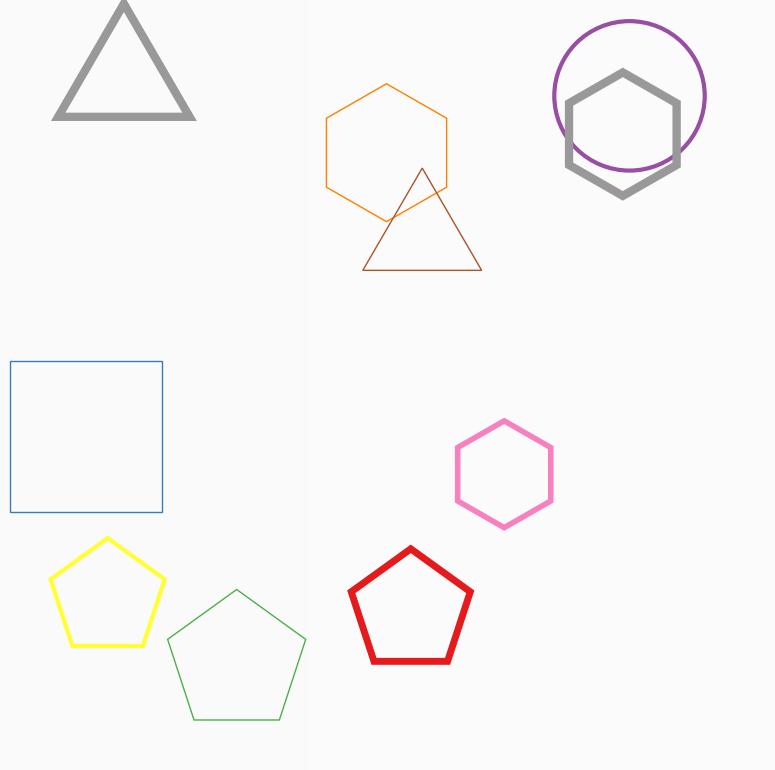[{"shape": "pentagon", "thickness": 2.5, "radius": 0.4, "center": [0.53, 0.206]}, {"shape": "square", "thickness": 0.5, "radius": 0.49, "center": [0.111, 0.433]}, {"shape": "pentagon", "thickness": 0.5, "radius": 0.47, "center": [0.305, 0.141]}, {"shape": "circle", "thickness": 1.5, "radius": 0.49, "center": [0.812, 0.876]}, {"shape": "hexagon", "thickness": 0.5, "radius": 0.45, "center": [0.499, 0.802]}, {"shape": "pentagon", "thickness": 1.5, "radius": 0.39, "center": [0.139, 0.224]}, {"shape": "triangle", "thickness": 0.5, "radius": 0.44, "center": [0.545, 0.693]}, {"shape": "hexagon", "thickness": 2, "radius": 0.35, "center": [0.651, 0.384]}, {"shape": "hexagon", "thickness": 3, "radius": 0.4, "center": [0.804, 0.826]}, {"shape": "triangle", "thickness": 3, "radius": 0.49, "center": [0.16, 0.897]}]